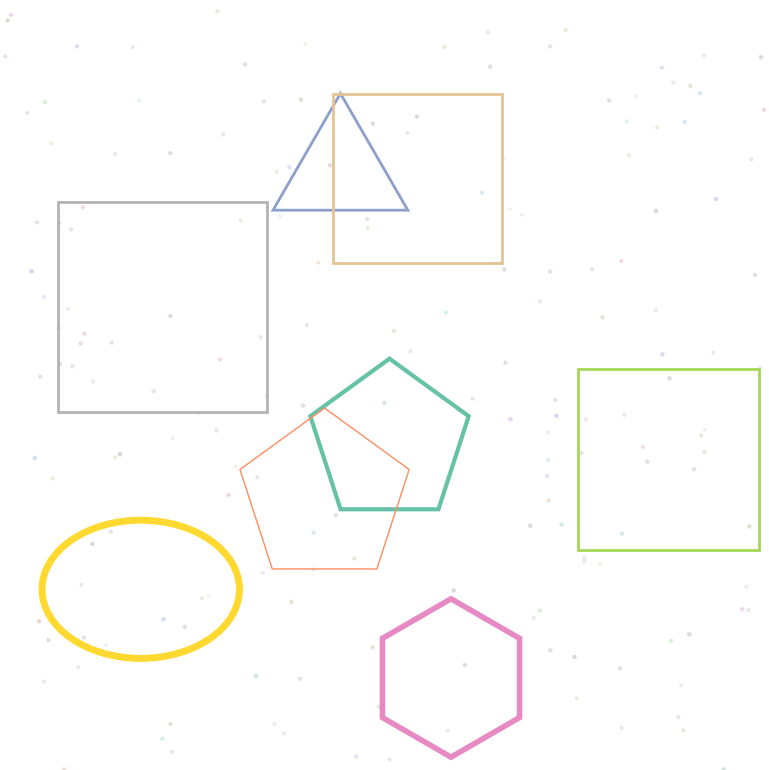[{"shape": "pentagon", "thickness": 1.5, "radius": 0.54, "center": [0.506, 0.426]}, {"shape": "pentagon", "thickness": 0.5, "radius": 0.58, "center": [0.422, 0.355]}, {"shape": "triangle", "thickness": 1, "radius": 0.51, "center": [0.442, 0.778]}, {"shape": "hexagon", "thickness": 2, "radius": 0.51, "center": [0.586, 0.12]}, {"shape": "square", "thickness": 1, "radius": 0.59, "center": [0.868, 0.404]}, {"shape": "oval", "thickness": 2.5, "radius": 0.64, "center": [0.183, 0.235]}, {"shape": "square", "thickness": 1, "radius": 0.55, "center": [0.542, 0.769]}, {"shape": "square", "thickness": 1, "radius": 0.68, "center": [0.211, 0.601]}]